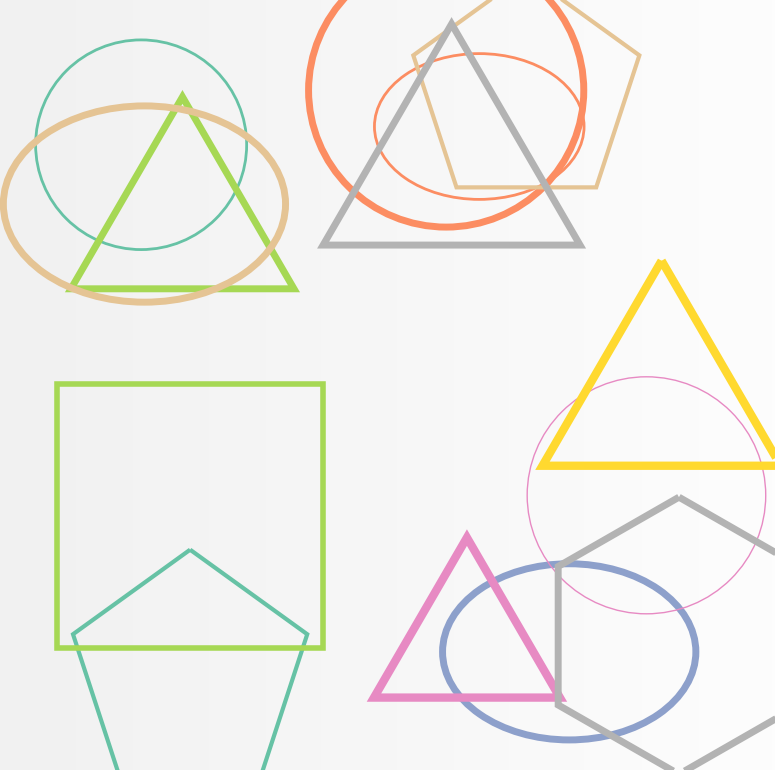[{"shape": "pentagon", "thickness": 1.5, "radius": 0.79, "center": [0.245, 0.127]}, {"shape": "circle", "thickness": 1, "radius": 0.68, "center": [0.182, 0.812]}, {"shape": "circle", "thickness": 2.5, "radius": 0.89, "center": [0.576, 0.883]}, {"shape": "oval", "thickness": 1, "radius": 0.68, "center": [0.618, 0.836]}, {"shape": "oval", "thickness": 2.5, "radius": 0.82, "center": [0.734, 0.153]}, {"shape": "circle", "thickness": 0.5, "radius": 0.77, "center": [0.834, 0.357]}, {"shape": "triangle", "thickness": 3, "radius": 0.69, "center": [0.602, 0.163]}, {"shape": "triangle", "thickness": 2.5, "radius": 0.83, "center": [0.235, 0.708]}, {"shape": "square", "thickness": 2, "radius": 0.85, "center": [0.245, 0.33]}, {"shape": "triangle", "thickness": 3, "radius": 0.89, "center": [0.854, 0.484]}, {"shape": "pentagon", "thickness": 1.5, "radius": 0.77, "center": [0.679, 0.881]}, {"shape": "oval", "thickness": 2.5, "radius": 0.91, "center": [0.186, 0.735]}, {"shape": "hexagon", "thickness": 2.5, "radius": 0.9, "center": [0.876, 0.174]}, {"shape": "triangle", "thickness": 2.5, "radius": 0.96, "center": [0.583, 0.777]}]